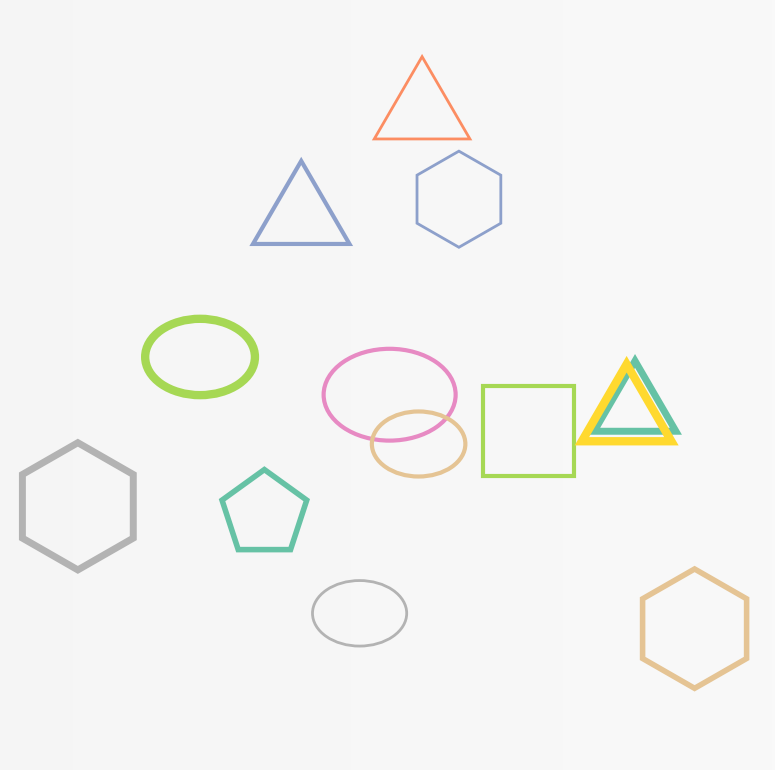[{"shape": "triangle", "thickness": 2.5, "radius": 0.3, "center": [0.819, 0.47]}, {"shape": "pentagon", "thickness": 2, "radius": 0.29, "center": [0.341, 0.333]}, {"shape": "triangle", "thickness": 1, "radius": 0.36, "center": [0.545, 0.855]}, {"shape": "triangle", "thickness": 1.5, "radius": 0.36, "center": [0.389, 0.719]}, {"shape": "hexagon", "thickness": 1, "radius": 0.31, "center": [0.592, 0.741]}, {"shape": "oval", "thickness": 1.5, "radius": 0.43, "center": [0.503, 0.487]}, {"shape": "square", "thickness": 1.5, "radius": 0.29, "center": [0.682, 0.441]}, {"shape": "oval", "thickness": 3, "radius": 0.35, "center": [0.258, 0.536]}, {"shape": "triangle", "thickness": 3, "radius": 0.33, "center": [0.809, 0.46]}, {"shape": "hexagon", "thickness": 2, "radius": 0.39, "center": [0.896, 0.184]}, {"shape": "oval", "thickness": 1.5, "radius": 0.3, "center": [0.54, 0.423]}, {"shape": "hexagon", "thickness": 2.5, "radius": 0.41, "center": [0.1, 0.342]}, {"shape": "oval", "thickness": 1, "radius": 0.3, "center": [0.464, 0.203]}]